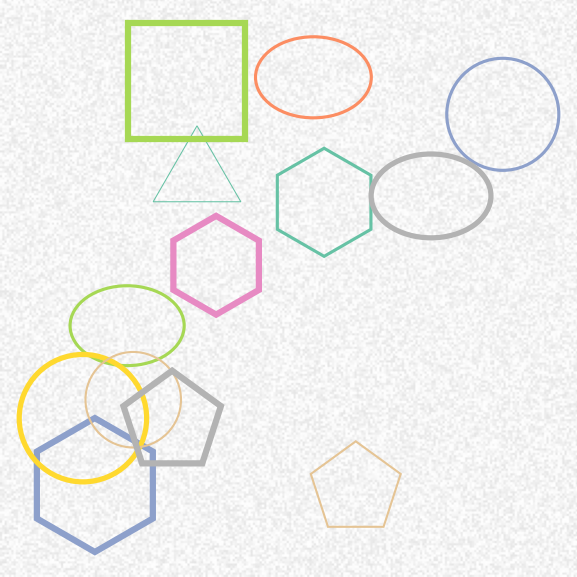[{"shape": "hexagon", "thickness": 1.5, "radius": 0.47, "center": [0.561, 0.649]}, {"shape": "triangle", "thickness": 0.5, "radius": 0.44, "center": [0.341, 0.694]}, {"shape": "oval", "thickness": 1.5, "radius": 0.5, "center": [0.543, 0.865]}, {"shape": "circle", "thickness": 1.5, "radius": 0.49, "center": [0.871, 0.801]}, {"shape": "hexagon", "thickness": 3, "radius": 0.58, "center": [0.164, 0.159]}, {"shape": "hexagon", "thickness": 3, "radius": 0.43, "center": [0.374, 0.54]}, {"shape": "oval", "thickness": 1.5, "radius": 0.49, "center": [0.22, 0.435]}, {"shape": "square", "thickness": 3, "radius": 0.5, "center": [0.323, 0.859]}, {"shape": "circle", "thickness": 2.5, "radius": 0.55, "center": [0.144, 0.275]}, {"shape": "pentagon", "thickness": 1, "radius": 0.41, "center": [0.616, 0.153]}, {"shape": "circle", "thickness": 1, "radius": 0.41, "center": [0.231, 0.307]}, {"shape": "pentagon", "thickness": 3, "radius": 0.44, "center": [0.298, 0.269]}, {"shape": "oval", "thickness": 2.5, "radius": 0.52, "center": [0.746, 0.66]}]